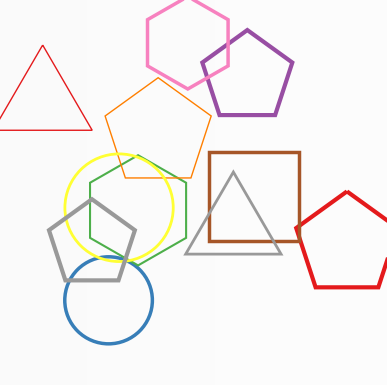[{"shape": "triangle", "thickness": 1, "radius": 0.74, "center": [0.11, 0.735]}, {"shape": "pentagon", "thickness": 3, "radius": 0.69, "center": [0.895, 0.365]}, {"shape": "circle", "thickness": 2.5, "radius": 0.57, "center": [0.28, 0.22]}, {"shape": "hexagon", "thickness": 1.5, "radius": 0.72, "center": [0.356, 0.454]}, {"shape": "pentagon", "thickness": 3, "radius": 0.61, "center": [0.638, 0.8]}, {"shape": "pentagon", "thickness": 1, "radius": 0.72, "center": [0.408, 0.654]}, {"shape": "circle", "thickness": 2, "radius": 0.7, "center": [0.307, 0.46]}, {"shape": "square", "thickness": 2.5, "radius": 0.58, "center": [0.656, 0.49]}, {"shape": "hexagon", "thickness": 2.5, "radius": 0.6, "center": [0.485, 0.889]}, {"shape": "triangle", "thickness": 2, "radius": 0.71, "center": [0.602, 0.411]}, {"shape": "pentagon", "thickness": 3, "radius": 0.58, "center": [0.237, 0.366]}]